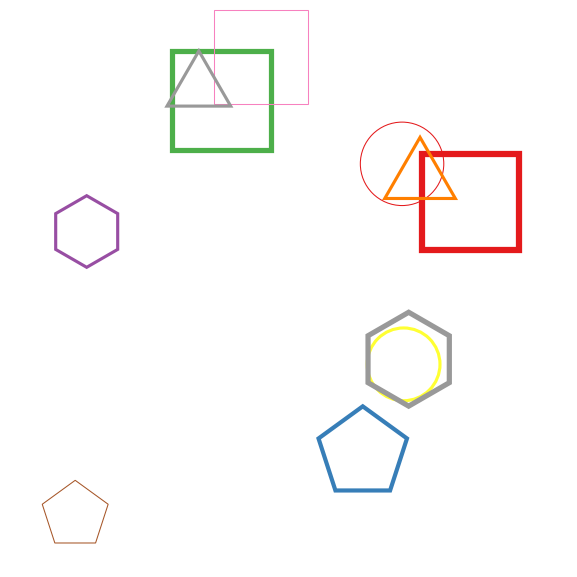[{"shape": "square", "thickness": 3, "radius": 0.42, "center": [0.815, 0.649]}, {"shape": "circle", "thickness": 0.5, "radius": 0.36, "center": [0.696, 0.715]}, {"shape": "pentagon", "thickness": 2, "radius": 0.4, "center": [0.628, 0.215]}, {"shape": "square", "thickness": 2.5, "radius": 0.43, "center": [0.384, 0.825]}, {"shape": "hexagon", "thickness": 1.5, "radius": 0.31, "center": [0.15, 0.598]}, {"shape": "triangle", "thickness": 1.5, "radius": 0.35, "center": [0.727, 0.691]}, {"shape": "circle", "thickness": 1.5, "radius": 0.31, "center": [0.699, 0.368]}, {"shape": "pentagon", "thickness": 0.5, "radius": 0.3, "center": [0.13, 0.107]}, {"shape": "square", "thickness": 0.5, "radius": 0.41, "center": [0.452, 0.9]}, {"shape": "triangle", "thickness": 1.5, "radius": 0.32, "center": [0.344, 0.847]}, {"shape": "hexagon", "thickness": 2.5, "radius": 0.41, "center": [0.708, 0.377]}]